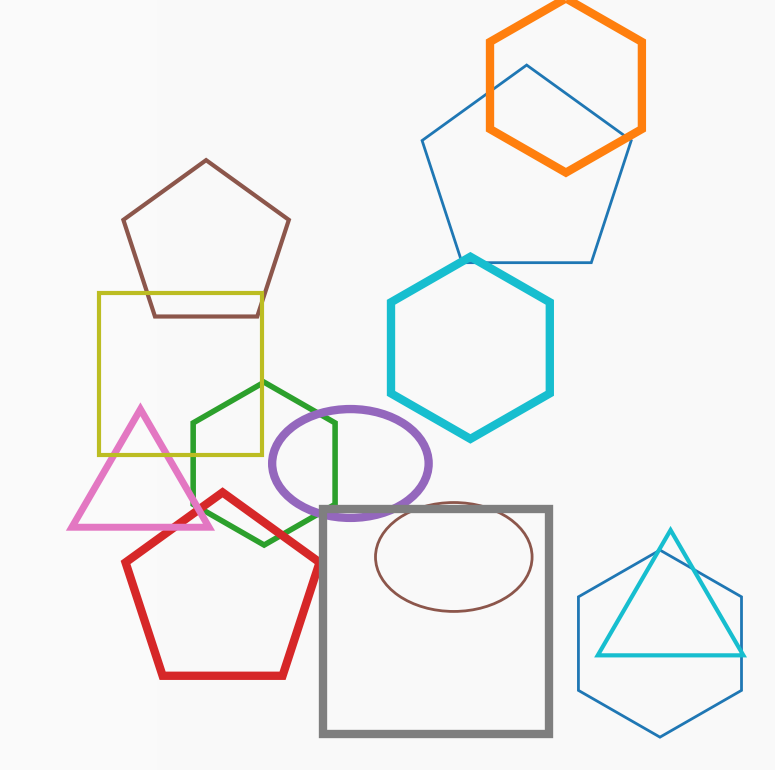[{"shape": "hexagon", "thickness": 1, "radius": 0.61, "center": [0.852, 0.164]}, {"shape": "pentagon", "thickness": 1, "radius": 0.71, "center": [0.68, 0.774]}, {"shape": "hexagon", "thickness": 3, "radius": 0.57, "center": [0.73, 0.889]}, {"shape": "hexagon", "thickness": 2, "radius": 0.53, "center": [0.341, 0.398]}, {"shape": "pentagon", "thickness": 3, "radius": 0.66, "center": [0.287, 0.229]}, {"shape": "oval", "thickness": 3, "radius": 0.5, "center": [0.452, 0.398]}, {"shape": "pentagon", "thickness": 1.5, "radius": 0.56, "center": [0.266, 0.68]}, {"shape": "oval", "thickness": 1, "radius": 0.51, "center": [0.586, 0.277]}, {"shape": "triangle", "thickness": 2.5, "radius": 0.51, "center": [0.181, 0.366]}, {"shape": "square", "thickness": 3, "radius": 0.73, "center": [0.562, 0.193]}, {"shape": "square", "thickness": 1.5, "radius": 0.53, "center": [0.233, 0.514]}, {"shape": "hexagon", "thickness": 3, "radius": 0.59, "center": [0.607, 0.548]}, {"shape": "triangle", "thickness": 1.5, "radius": 0.54, "center": [0.865, 0.203]}]